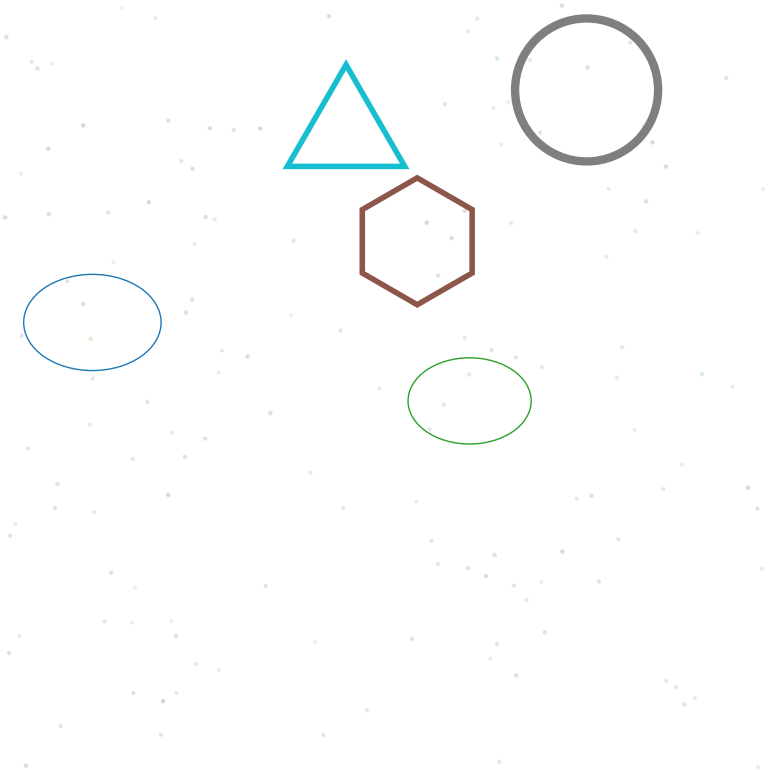[{"shape": "oval", "thickness": 0.5, "radius": 0.45, "center": [0.12, 0.581]}, {"shape": "oval", "thickness": 0.5, "radius": 0.4, "center": [0.61, 0.479]}, {"shape": "hexagon", "thickness": 2, "radius": 0.41, "center": [0.542, 0.687]}, {"shape": "circle", "thickness": 3, "radius": 0.46, "center": [0.762, 0.883]}, {"shape": "triangle", "thickness": 2, "radius": 0.44, "center": [0.449, 0.828]}]